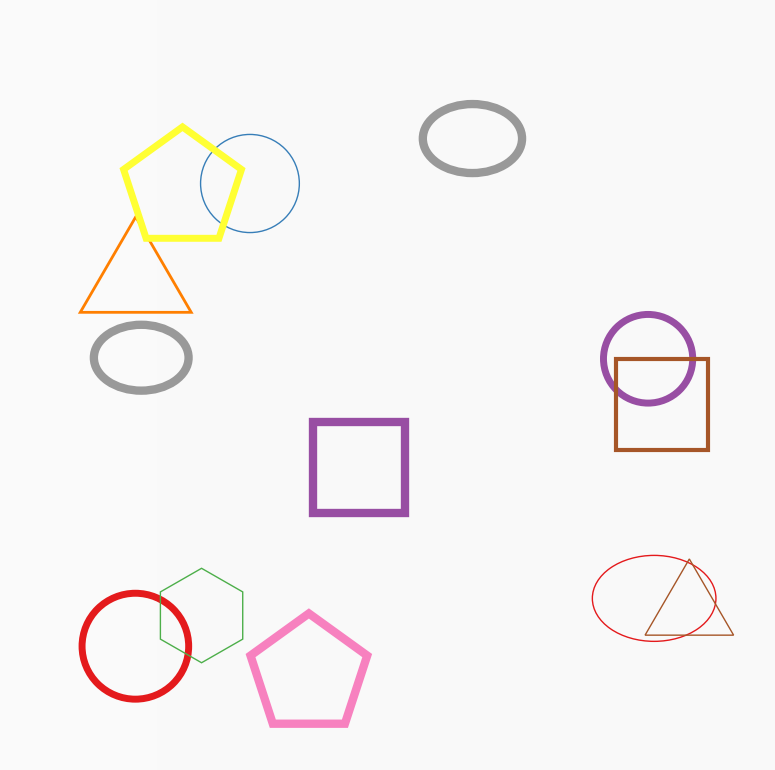[{"shape": "oval", "thickness": 0.5, "radius": 0.4, "center": [0.844, 0.223]}, {"shape": "circle", "thickness": 2.5, "radius": 0.34, "center": [0.175, 0.161]}, {"shape": "circle", "thickness": 0.5, "radius": 0.32, "center": [0.323, 0.762]}, {"shape": "hexagon", "thickness": 0.5, "radius": 0.31, "center": [0.26, 0.201]}, {"shape": "square", "thickness": 3, "radius": 0.3, "center": [0.463, 0.393]}, {"shape": "circle", "thickness": 2.5, "radius": 0.29, "center": [0.836, 0.534]}, {"shape": "triangle", "thickness": 1, "radius": 0.41, "center": [0.175, 0.636]}, {"shape": "pentagon", "thickness": 2.5, "radius": 0.4, "center": [0.236, 0.755]}, {"shape": "triangle", "thickness": 0.5, "radius": 0.33, "center": [0.889, 0.208]}, {"shape": "square", "thickness": 1.5, "radius": 0.3, "center": [0.854, 0.475]}, {"shape": "pentagon", "thickness": 3, "radius": 0.4, "center": [0.399, 0.124]}, {"shape": "oval", "thickness": 3, "radius": 0.31, "center": [0.182, 0.535]}, {"shape": "oval", "thickness": 3, "radius": 0.32, "center": [0.61, 0.82]}]